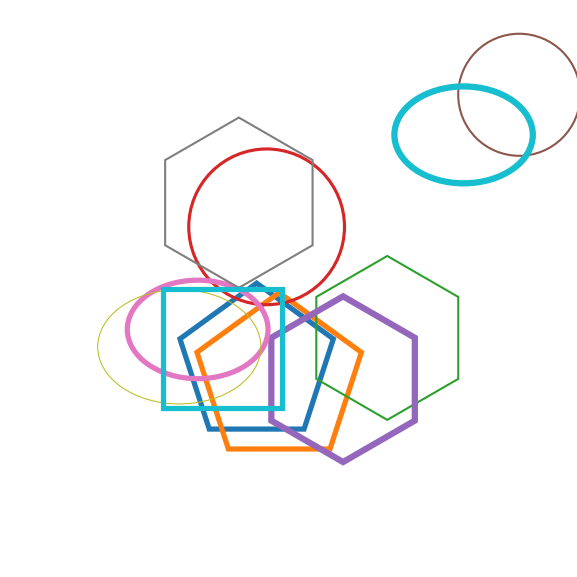[{"shape": "pentagon", "thickness": 2.5, "radius": 0.7, "center": [0.444, 0.369]}, {"shape": "pentagon", "thickness": 2.5, "radius": 0.75, "center": [0.483, 0.343]}, {"shape": "hexagon", "thickness": 1, "radius": 0.71, "center": [0.671, 0.414]}, {"shape": "circle", "thickness": 1.5, "radius": 0.67, "center": [0.462, 0.606]}, {"shape": "hexagon", "thickness": 3, "radius": 0.72, "center": [0.594, 0.343]}, {"shape": "circle", "thickness": 1, "radius": 0.53, "center": [0.899, 0.835]}, {"shape": "oval", "thickness": 2.5, "radius": 0.61, "center": [0.342, 0.429]}, {"shape": "hexagon", "thickness": 1, "radius": 0.74, "center": [0.414, 0.648]}, {"shape": "oval", "thickness": 0.5, "radius": 0.71, "center": [0.31, 0.399]}, {"shape": "oval", "thickness": 3, "radius": 0.6, "center": [0.803, 0.766]}, {"shape": "square", "thickness": 2.5, "radius": 0.52, "center": [0.385, 0.395]}]